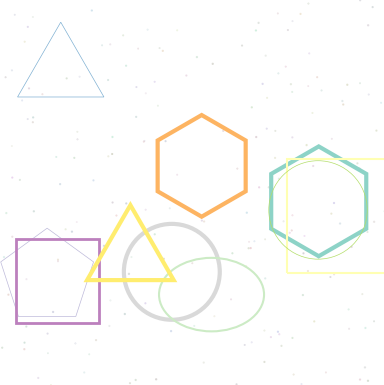[{"shape": "hexagon", "thickness": 3, "radius": 0.71, "center": [0.828, 0.477]}, {"shape": "square", "thickness": 1.5, "radius": 0.74, "center": [0.893, 0.44]}, {"shape": "pentagon", "thickness": 0.5, "radius": 0.63, "center": [0.122, 0.281]}, {"shape": "triangle", "thickness": 0.5, "radius": 0.65, "center": [0.158, 0.813]}, {"shape": "hexagon", "thickness": 3, "radius": 0.66, "center": [0.524, 0.569]}, {"shape": "circle", "thickness": 0.5, "radius": 0.64, "center": [0.826, 0.455]}, {"shape": "circle", "thickness": 3, "radius": 0.62, "center": [0.446, 0.294]}, {"shape": "square", "thickness": 2, "radius": 0.54, "center": [0.15, 0.271]}, {"shape": "oval", "thickness": 1.5, "radius": 0.68, "center": [0.549, 0.235]}, {"shape": "triangle", "thickness": 3, "radius": 0.65, "center": [0.339, 0.337]}]